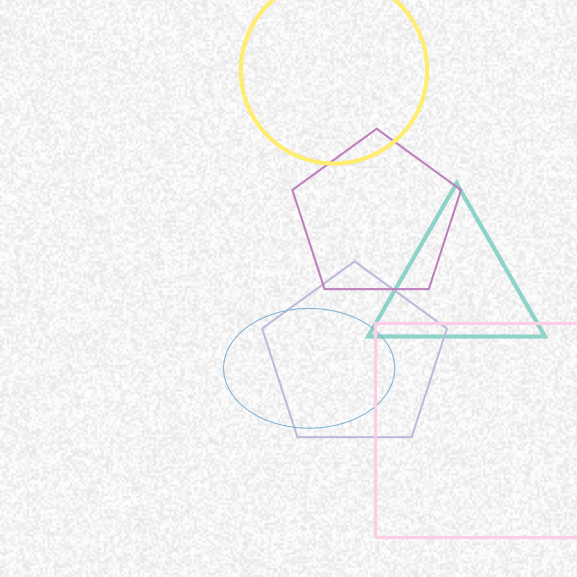[{"shape": "triangle", "thickness": 2, "radius": 0.88, "center": [0.791, 0.505]}, {"shape": "pentagon", "thickness": 1, "radius": 0.84, "center": [0.614, 0.378]}, {"shape": "oval", "thickness": 0.5, "radius": 0.74, "center": [0.535, 0.361]}, {"shape": "square", "thickness": 1.5, "radius": 0.92, "center": [0.833, 0.254]}, {"shape": "pentagon", "thickness": 1, "radius": 0.77, "center": [0.652, 0.623]}, {"shape": "circle", "thickness": 2, "radius": 0.81, "center": [0.578, 0.877]}]